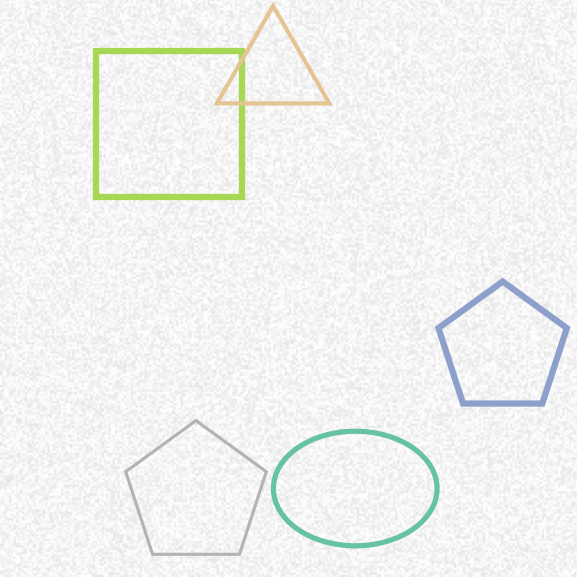[{"shape": "oval", "thickness": 2.5, "radius": 0.71, "center": [0.615, 0.153]}, {"shape": "pentagon", "thickness": 3, "radius": 0.58, "center": [0.87, 0.395]}, {"shape": "square", "thickness": 3, "radius": 0.64, "center": [0.293, 0.784]}, {"shape": "triangle", "thickness": 2, "radius": 0.56, "center": [0.473, 0.876]}, {"shape": "pentagon", "thickness": 1.5, "radius": 0.64, "center": [0.339, 0.143]}]